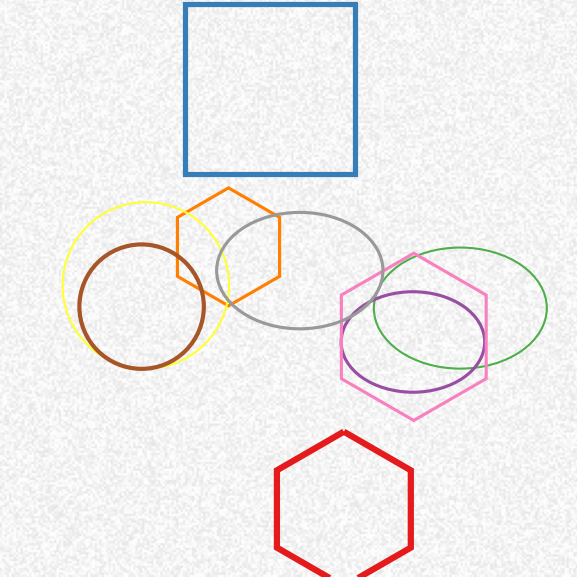[{"shape": "hexagon", "thickness": 3, "radius": 0.67, "center": [0.595, 0.118]}, {"shape": "square", "thickness": 2.5, "radius": 0.74, "center": [0.467, 0.844]}, {"shape": "oval", "thickness": 1, "radius": 0.75, "center": [0.797, 0.466]}, {"shape": "oval", "thickness": 1.5, "radius": 0.62, "center": [0.715, 0.407]}, {"shape": "hexagon", "thickness": 1.5, "radius": 0.51, "center": [0.396, 0.572]}, {"shape": "circle", "thickness": 1, "radius": 0.72, "center": [0.252, 0.505]}, {"shape": "circle", "thickness": 2, "radius": 0.54, "center": [0.245, 0.468]}, {"shape": "hexagon", "thickness": 1.5, "radius": 0.72, "center": [0.716, 0.416]}, {"shape": "oval", "thickness": 1.5, "radius": 0.72, "center": [0.519, 0.531]}]